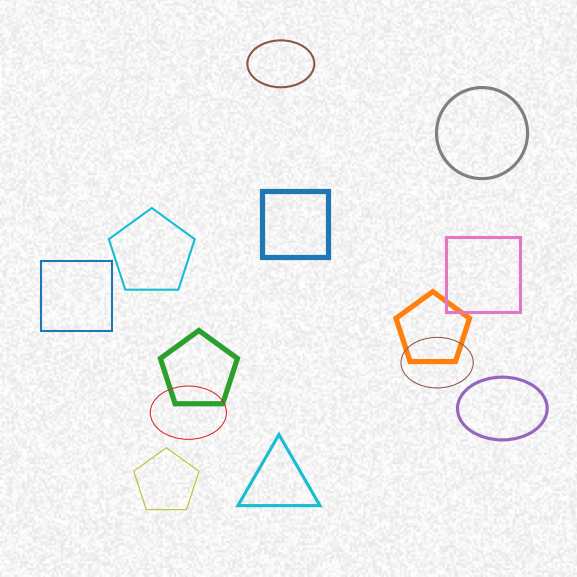[{"shape": "square", "thickness": 1, "radius": 0.31, "center": [0.132, 0.487]}, {"shape": "square", "thickness": 2.5, "radius": 0.29, "center": [0.51, 0.612]}, {"shape": "pentagon", "thickness": 2.5, "radius": 0.33, "center": [0.749, 0.427]}, {"shape": "pentagon", "thickness": 2.5, "radius": 0.35, "center": [0.344, 0.357]}, {"shape": "oval", "thickness": 0.5, "radius": 0.33, "center": [0.326, 0.285]}, {"shape": "oval", "thickness": 1.5, "radius": 0.39, "center": [0.87, 0.292]}, {"shape": "oval", "thickness": 0.5, "radius": 0.31, "center": [0.757, 0.371]}, {"shape": "oval", "thickness": 1, "radius": 0.29, "center": [0.486, 0.889]}, {"shape": "square", "thickness": 1.5, "radius": 0.32, "center": [0.836, 0.524]}, {"shape": "circle", "thickness": 1.5, "radius": 0.39, "center": [0.835, 0.769]}, {"shape": "pentagon", "thickness": 0.5, "radius": 0.3, "center": [0.288, 0.165]}, {"shape": "pentagon", "thickness": 1, "radius": 0.39, "center": [0.263, 0.561]}, {"shape": "triangle", "thickness": 1.5, "radius": 0.41, "center": [0.483, 0.165]}]